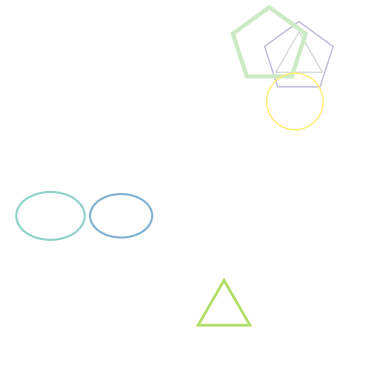[{"shape": "oval", "thickness": 1.5, "radius": 0.44, "center": [0.131, 0.439]}, {"shape": "pentagon", "thickness": 1, "radius": 0.47, "center": [0.776, 0.85]}, {"shape": "oval", "thickness": 1.5, "radius": 0.4, "center": [0.315, 0.439]}, {"shape": "triangle", "thickness": 2, "radius": 0.39, "center": [0.582, 0.194]}, {"shape": "triangle", "thickness": 1, "radius": 0.35, "center": [0.777, 0.847]}, {"shape": "pentagon", "thickness": 3, "radius": 0.5, "center": [0.699, 0.882]}, {"shape": "circle", "thickness": 1, "radius": 0.37, "center": [0.766, 0.736]}]